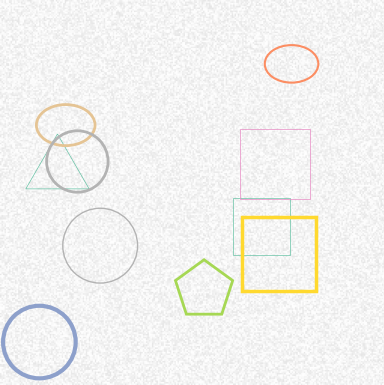[{"shape": "triangle", "thickness": 0.5, "radius": 0.47, "center": [0.149, 0.557]}, {"shape": "square", "thickness": 0.5, "radius": 0.37, "center": [0.678, 0.411]}, {"shape": "oval", "thickness": 1.5, "radius": 0.35, "center": [0.757, 0.834]}, {"shape": "circle", "thickness": 3, "radius": 0.47, "center": [0.102, 0.112]}, {"shape": "square", "thickness": 0.5, "radius": 0.45, "center": [0.715, 0.575]}, {"shape": "pentagon", "thickness": 2, "radius": 0.39, "center": [0.53, 0.247]}, {"shape": "square", "thickness": 2.5, "radius": 0.48, "center": [0.725, 0.341]}, {"shape": "oval", "thickness": 2, "radius": 0.38, "center": [0.171, 0.675]}, {"shape": "circle", "thickness": 1, "radius": 0.49, "center": [0.26, 0.362]}, {"shape": "circle", "thickness": 2, "radius": 0.4, "center": [0.201, 0.581]}]